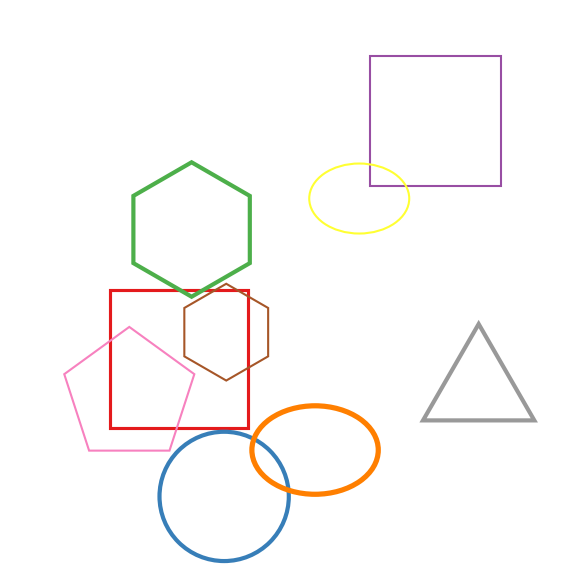[{"shape": "square", "thickness": 1.5, "radius": 0.6, "center": [0.31, 0.377]}, {"shape": "circle", "thickness": 2, "radius": 0.56, "center": [0.388, 0.14]}, {"shape": "hexagon", "thickness": 2, "radius": 0.58, "center": [0.332, 0.602]}, {"shape": "square", "thickness": 1, "radius": 0.56, "center": [0.754, 0.789]}, {"shape": "oval", "thickness": 2.5, "radius": 0.55, "center": [0.546, 0.22]}, {"shape": "oval", "thickness": 1, "radius": 0.43, "center": [0.622, 0.655]}, {"shape": "hexagon", "thickness": 1, "radius": 0.42, "center": [0.392, 0.424]}, {"shape": "pentagon", "thickness": 1, "radius": 0.59, "center": [0.224, 0.315]}, {"shape": "triangle", "thickness": 2, "radius": 0.56, "center": [0.829, 0.327]}]